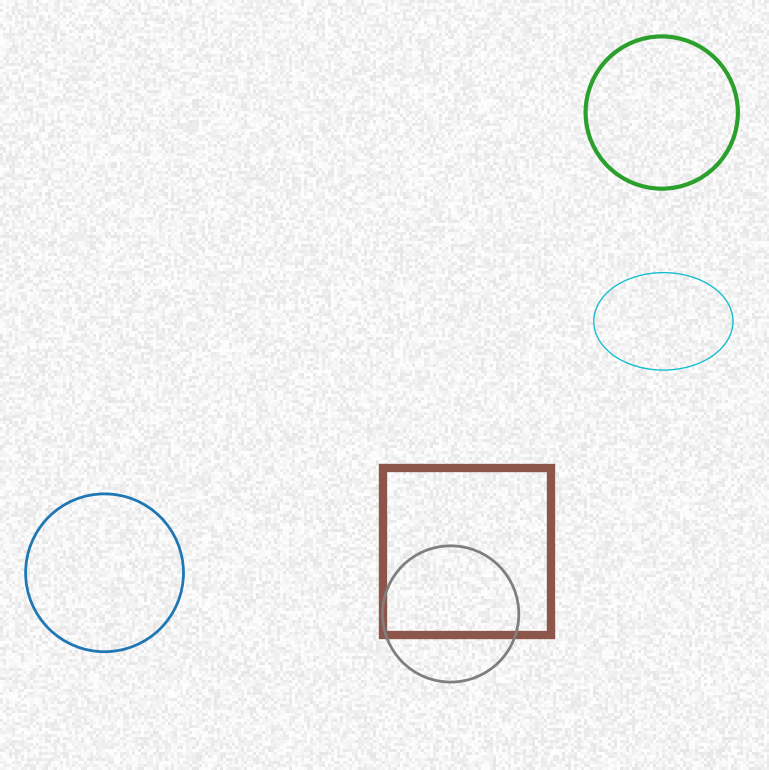[{"shape": "circle", "thickness": 1, "radius": 0.51, "center": [0.136, 0.256]}, {"shape": "circle", "thickness": 1.5, "radius": 0.49, "center": [0.859, 0.854]}, {"shape": "square", "thickness": 3, "radius": 0.54, "center": [0.606, 0.284]}, {"shape": "circle", "thickness": 1, "radius": 0.44, "center": [0.585, 0.203]}, {"shape": "oval", "thickness": 0.5, "radius": 0.45, "center": [0.862, 0.583]}]